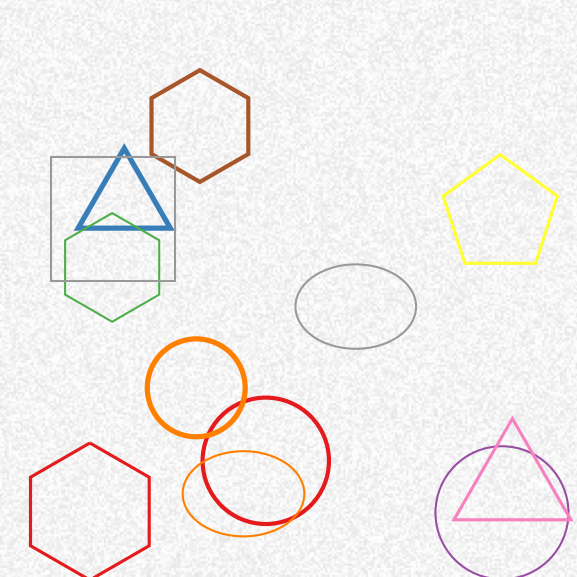[{"shape": "hexagon", "thickness": 1.5, "radius": 0.59, "center": [0.156, 0.113]}, {"shape": "circle", "thickness": 2, "radius": 0.55, "center": [0.46, 0.201]}, {"shape": "triangle", "thickness": 2.5, "radius": 0.46, "center": [0.215, 0.65]}, {"shape": "hexagon", "thickness": 1, "radius": 0.47, "center": [0.194, 0.536]}, {"shape": "circle", "thickness": 1, "radius": 0.58, "center": [0.869, 0.111]}, {"shape": "circle", "thickness": 2.5, "radius": 0.42, "center": [0.34, 0.328]}, {"shape": "oval", "thickness": 1, "radius": 0.53, "center": [0.422, 0.144]}, {"shape": "pentagon", "thickness": 1.5, "radius": 0.52, "center": [0.866, 0.627]}, {"shape": "hexagon", "thickness": 2, "radius": 0.48, "center": [0.346, 0.781]}, {"shape": "triangle", "thickness": 1.5, "radius": 0.58, "center": [0.887, 0.157]}, {"shape": "square", "thickness": 1, "radius": 0.54, "center": [0.196, 0.62]}, {"shape": "oval", "thickness": 1, "radius": 0.52, "center": [0.616, 0.468]}]